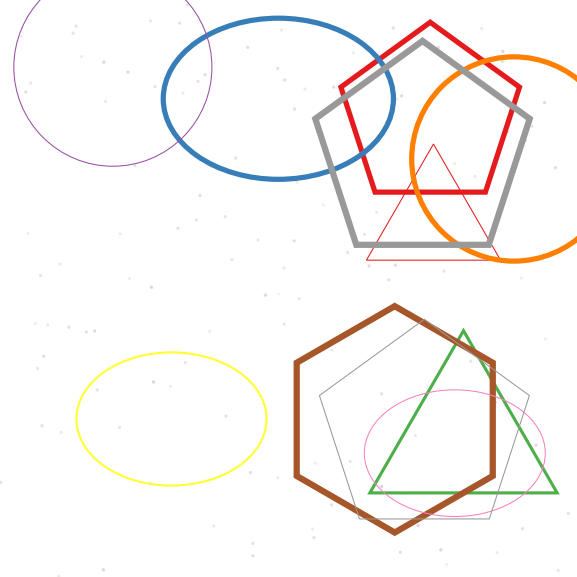[{"shape": "triangle", "thickness": 0.5, "radius": 0.67, "center": [0.751, 0.616]}, {"shape": "pentagon", "thickness": 2.5, "radius": 0.81, "center": [0.745, 0.798]}, {"shape": "oval", "thickness": 2.5, "radius": 1.0, "center": [0.482, 0.828]}, {"shape": "triangle", "thickness": 1.5, "radius": 0.94, "center": [0.803, 0.239]}, {"shape": "circle", "thickness": 0.5, "radius": 0.86, "center": [0.195, 0.883]}, {"shape": "circle", "thickness": 2.5, "radius": 0.88, "center": [0.89, 0.724]}, {"shape": "oval", "thickness": 1, "radius": 0.82, "center": [0.297, 0.274]}, {"shape": "hexagon", "thickness": 3, "radius": 0.98, "center": [0.684, 0.273]}, {"shape": "oval", "thickness": 0.5, "radius": 0.78, "center": [0.788, 0.214]}, {"shape": "pentagon", "thickness": 0.5, "radius": 0.96, "center": [0.735, 0.255]}, {"shape": "pentagon", "thickness": 3, "radius": 0.98, "center": [0.732, 0.733]}]